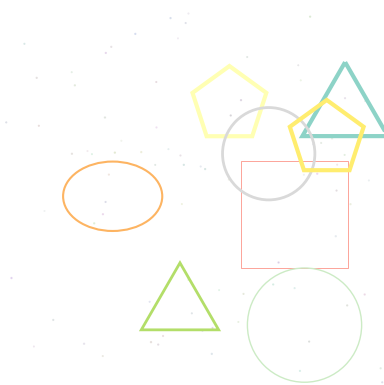[{"shape": "triangle", "thickness": 3, "radius": 0.64, "center": [0.896, 0.71]}, {"shape": "pentagon", "thickness": 3, "radius": 0.5, "center": [0.596, 0.728]}, {"shape": "square", "thickness": 0.5, "radius": 0.7, "center": [0.765, 0.442]}, {"shape": "oval", "thickness": 1.5, "radius": 0.64, "center": [0.293, 0.49]}, {"shape": "triangle", "thickness": 2, "radius": 0.58, "center": [0.467, 0.201]}, {"shape": "circle", "thickness": 2, "radius": 0.6, "center": [0.698, 0.601]}, {"shape": "circle", "thickness": 1, "radius": 0.74, "center": [0.791, 0.156]}, {"shape": "pentagon", "thickness": 3, "radius": 0.5, "center": [0.849, 0.639]}]